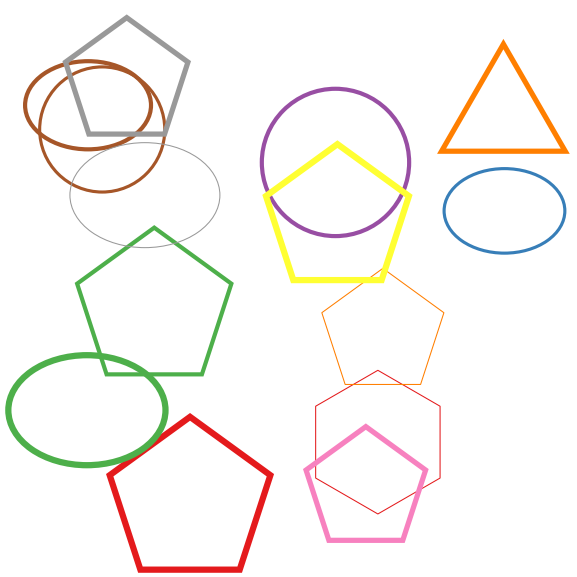[{"shape": "pentagon", "thickness": 3, "radius": 0.73, "center": [0.329, 0.131]}, {"shape": "hexagon", "thickness": 0.5, "radius": 0.62, "center": [0.654, 0.234]}, {"shape": "oval", "thickness": 1.5, "radius": 0.52, "center": [0.874, 0.634]}, {"shape": "oval", "thickness": 3, "radius": 0.68, "center": [0.151, 0.289]}, {"shape": "pentagon", "thickness": 2, "radius": 0.7, "center": [0.267, 0.464]}, {"shape": "circle", "thickness": 2, "radius": 0.64, "center": [0.581, 0.718]}, {"shape": "pentagon", "thickness": 0.5, "radius": 0.56, "center": [0.663, 0.423]}, {"shape": "triangle", "thickness": 2.5, "radius": 0.62, "center": [0.872, 0.799]}, {"shape": "pentagon", "thickness": 3, "radius": 0.65, "center": [0.584, 0.619]}, {"shape": "circle", "thickness": 1.5, "radius": 0.54, "center": [0.177, 0.775]}, {"shape": "oval", "thickness": 2, "radius": 0.55, "center": [0.152, 0.817]}, {"shape": "pentagon", "thickness": 2.5, "radius": 0.54, "center": [0.633, 0.152]}, {"shape": "pentagon", "thickness": 2.5, "radius": 0.56, "center": [0.219, 0.857]}, {"shape": "oval", "thickness": 0.5, "radius": 0.65, "center": [0.251, 0.661]}]